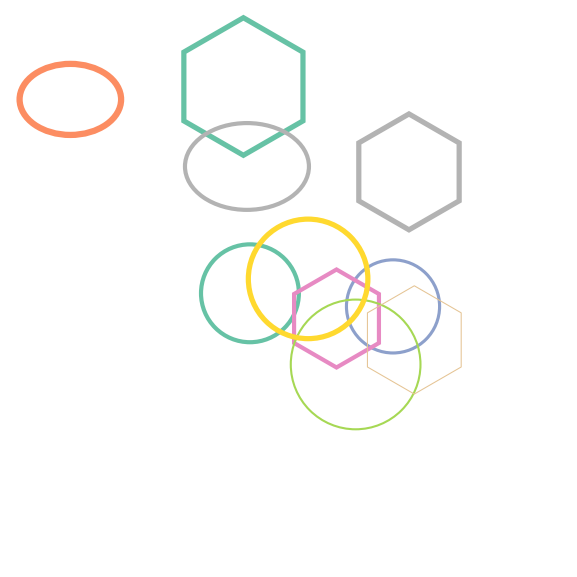[{"shape": "circle", "thickness": 2, "radius": 0.42, "center": [0.433, 0.491]}, {"shape": "hexagon", "thickness": 2.5, "radius": 0.6, "center": [0.421, 0.849]}, {"shape": "oval", "thickness": 3, "radius": 0.44, "center": [0.122, 0.827]}, {"shape": "circle", "thickness": 1.5, "radius": 0.4, "center": [0.681, 0.469]}, {"shape": "hexagon", "thickness": 2, "radius": 0.42, "center": [0.583, 0.448]}, {"shape": "circle", "thickness": 1, "radius": 0.56, "center": [0.616, 0.368]}, {"shape": "circle", "thickness": 2.5, "radius": 0.52, "center": [0.534, 0.516]}, {"shape": "hexagon", "thickness": 0.5, "radius": 0.47, "center": [0.717, 0.411]}, {"shape": "oval", "thickness": 2, "radius": 0.54, "center": [0.428, 0.711]}, {"shape": "hexagon", "thickness": 2.5, "radius": 0.5, "center": [0.708, 0.701]}]